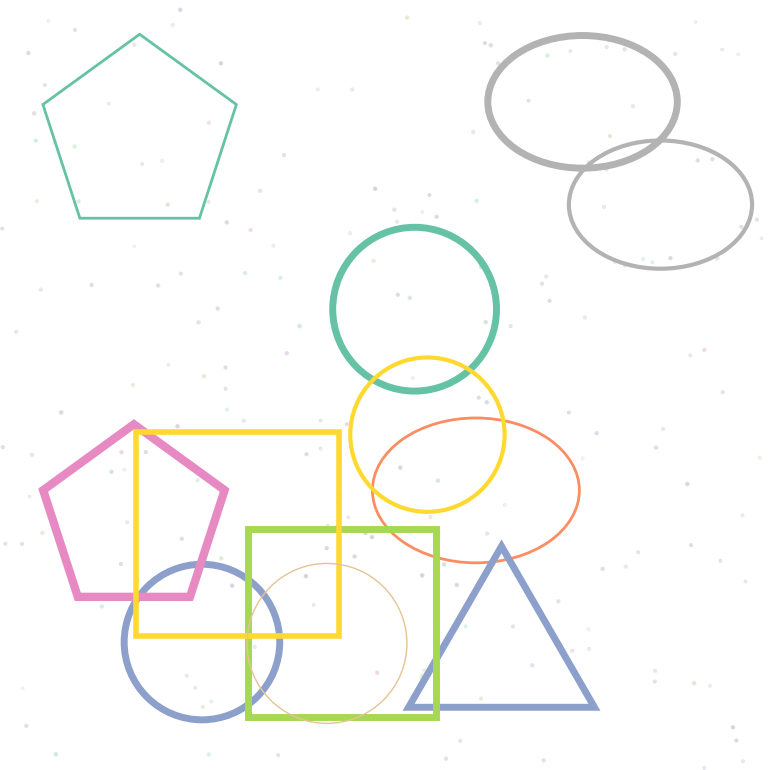[{"shape": "pentagon", "thickness": 1, "radius": 0.66, "center": [0.181, 0.823]}, {"shape": "circle", "thickness": 2.5, "radius": 0.53, "center": [0.538, 0.598]}, {"shape": "oval", "thickness": 1, "radius": 0.67, "center": [0.618, 0.363]}, {"shape": "circle", "thickness": 2.5, "radius": 0.51, "center": [0.262, 0.166]}, {"shape": "triangle", "thickness": 2.5, "radius": 0.7, "center": [0.651, 0.151]}, {"shape": "pentagon", "thickness": 3, "radius": 0.62, "center": [0.174, 0.325]}, {"shape": "square", "thickness": 2.5, "radius": 0.61, "center": [0.444, 0.191]}, {"shape": "circle", "thickness": 1.5, "radius": 0.5, "center": [0.555, 0.436]}, {"shape": "square", "thickness": 2, "radius": 0.66, "center": [0.308, 0.306]}, {"shape": "circle", "thickness": 0.5, "radius": 0.52, "center": [0.425, 0.164]}, {"shape": "oval", "thickness": 1.5, "radius": 0.59, "center": [0.858, 0.734]}, {"shape": "oval", "thickness": 2.5, "radius": 0.62, "center": [0.757, 0.868]}]